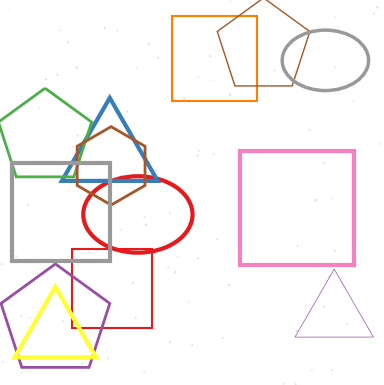[{"shape": "oval", "thickness": 3, "radius": 0.71, "center": [0.358, 0.443]}, {"shape": "square", "thickness": 1.5, "radius": 0.52, "center": [0.291, 0.251]}, {"shape": "triangle", "thickness": 3, "radius": 0.72, "center": [0.285, 0.602]}, {"shape": "pentagon", "thickness": 2, "radius": 0.64, "center": [0.117, 0.644]}, {"shape": "pentagon", "thickness": 2, "radius": 0.74, "center": [0.144, 0.166]}, {"shape": "triangle", "thickness": 0.5, "radius": 0.59, "center": [0.868, 0.183]}, {"shape": "square", "thickness": 1.5, "radius": 0.55, "center": [0.557, 0.848]}, {"shape": "triangle", "thickness": 3, "radius": 0.61, "center": [0.144, 0.133]}, {"shape": "hexagon", "thickness": 2, "radius": 0.51, "center": [0.289, 0.569]}, {"shape": "pentagon", "thickness": 1, "radius": 0.63, "center": [0.685, 0.879]}, {"shape": "square", "thickness": 3, "radius": 0.74, "center": [0.771, 0.46]}, {"shape": "oval", "thickness": 2.5, "radius": 0.56, "center": [0.845, 0.843]}, {"shape": "square", "thickness": 3, "radius": 0.63, "center": [0.158, 0.449]}]